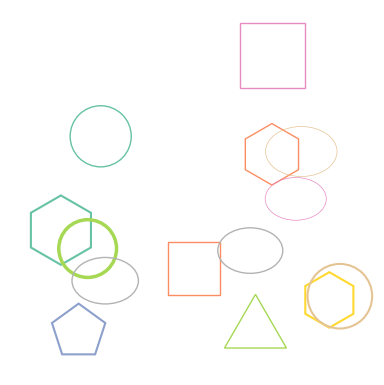[{"shape": "hexagon", "thickness": 1.5, "radius": 0.45, "center": [0.158, 0.402]}, {"shape": "circle", "thickness": 1, "radius": 0.4, "center": [0.262, 0.646]}, {"shape": "hexagon", "thickness": 1, "radius": 0.4, "center": [0.706, 0.599]}, {"shape": "square", "thickness": 1, "radius": 0.34, "center": [0.504, 0.303]}, {"shape": "pentagon", "thickness": 1.5, "radius": 0.36, "center": [0.204, 0.139]}, {"shape": "square", "thickness": 1, "radius": 0.42, "center": [0.707, 0.856]}, {"shape": "oval", "thickness": 0.5, "radius": 0.4, "center": [0.768, 0.483]}, {"shape": "circle", "thickness": 2.5, "radius": 0.37, "center": [0.228, 0.354]}, {"shape": "triangle", "thickness": 1, "radius": 0.46, "center": [0.664, 0.142]}, {"shape": "hexagon", "thickness": 1.5, "radius": 0.36, "center": [0.855, 0.221]}, {"shape": "oval", "thickness": 0.5, "radius": 0.46, "center": [0.783, 0.606]}, {"shape": "circle", "thickness": 1.5, "radius": 0.42, "center": [0.883, 0.231]}, {"shape": "oval", "thickness": 1, "radius": 0.43, "center": [0.273, 0.271]}, {"shape": "oval", "thickness": 1, "radius": 0.42, "center": [0.65, 0.349]}]